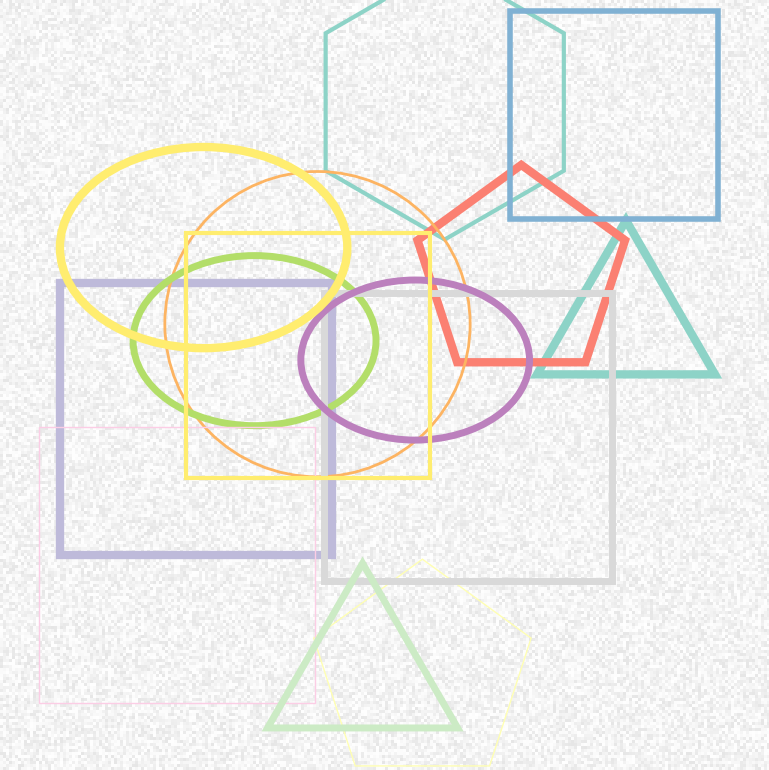[{"shape": "hexagon", "thickness": 1.5, "radius": 0.89, "center": [0.578, 0.868]}, {"shape": "triangle", "thickness": 3, "radius": 0.67, "center": [0.813, 0.58]}, {"shape": "pentagon", "thickness": 0.5, "radius": 0.74, "center": [0.549, 0.125]}, {"shape": "square", "thickness": 3, "radius": 0.88, "center": [0.255, 0.456]}, {"shape": "pentagon", "thickness": 3, "radius": 0.71, "center": [0.677, 0.644]}, {"shape": "square", "thickness": 2, "radius": 0.68, "center": [0.798, 0.851]}, {"shape": "circle", "thickness": 1, "radius": 0.99, "center": [0.412, 0.579]}, {"shape": "oval", "thickness": 2.5, "radius": 0.79, "center": [0.331, 0.558]}, {"shape": "square", "thickness": 0.5, "radius": 0.9, "center": [0.23, 0.266]}, {"shape": "square", "thickness": 2.5, "radius": 0.94, "center": [0.608, 0.432]}, {"shape": "oval", "thickness": 2.5, "radius": 0.74, "center": [0.539, 0.532]}, {"shape": "triangle", "thickness": 2.5, "radius": 0.71, "center": [0.471, 0.126]}, {"shape": "oval", "thickness": 3, "radius": 0.93, "center": [0.264, 0.678]}, {"shape": "square", "thickness": 1.5, "radius": 0.79, "center": [0.4, 0.538]}]